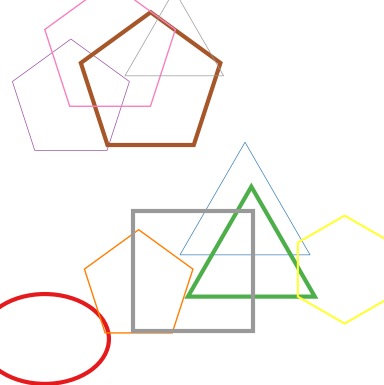[{"shape": "oval", "thickness": 3, "radius": 0.83, "center": [0.116, 0.12]}, {"shape": "triangle", "thickness": 0.5, "radius": 0.98, "center": [0.636, 0.436]}, {"shape": "triangle", "thickness": 3, "radius": 0.95, "center": [0.653, 0.325]}, {"shape": "pentagon", "thickness": 0.5, "radius": 0.8, "center": [0.184, 0.739]}, {"shape": "pentagon", "thickness": 1, "radius": 0.74, "center": [0.36, 0.255]}, {"shape": "hexagon", "thickness": 1.5, "radius": 0.7, "center": [0.895, 0.3]}, {"shape": "pentagon", "thickness": 3, "radius": 0.95, "center": [0.391, 0.778]}, {"shape": "pentagon", "thickness": 1, "radius": 0.89, "center": [0.286, 0.868]}, {"shape": "square", "thickness": 3, "radius": 0.78, "center": [0.502, 0.295]}, {"shape": "triangle", "thickness": 0.5, "radius": 0.74, "center": [0.453, 0.877]}]